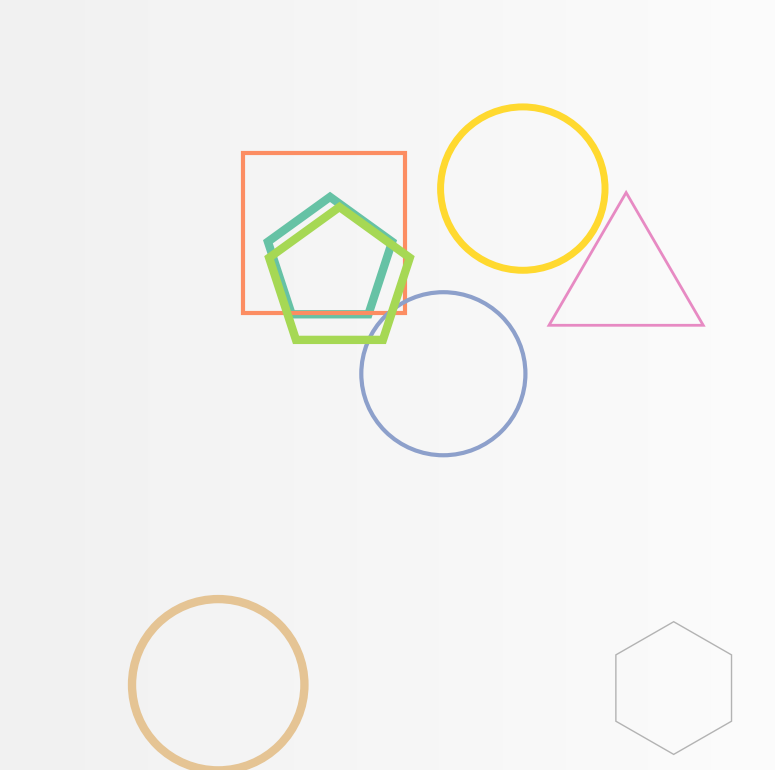[{"shape": "pentagon", "thickness": 3, "radius": 0.42, "center": [0.426, 0.66]}, {"shape": "square", "thickness": 1.5, "radius": 0.52, "center": [0.418, 0.698]}, {"shape": "circle", "thickness": 1.5, "radius": 0.53, "center": [0.572, 0.515]}, {"shape": "triangle", "thickness": 1, "radius": 0.57, "center": [0.808, 0.635]}, {"shape": "pentagon", "thickness": 3, "radius": 0.48, "center": [0.438, 0.636]}, {"shape": "circle", "thickness": 2.5, "radius": 0.53, "center": [0.675, 0.755]}, {"shape": "circle", "thickness": 3, "radius": 0.56, "center": [0.282, 0.111]}, {"shape": "hexagon", "thickness": 0.5, "radius": 0.43, "center": [0.869, 0.106]}]